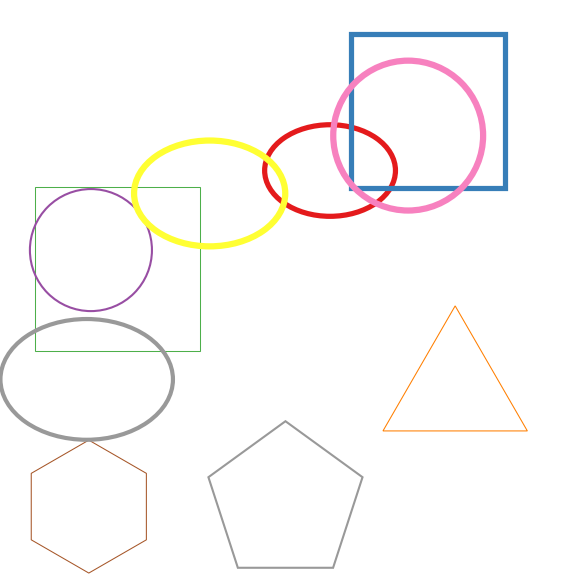[{"shape": "oval", "thickness": 2.5, "radius": 0.57, "center": [0.572, 0.704]}, {"shape": "square", "thickness": 2.5, "radius": 0.67, "center": [0.741, 0.807]}, {"shape": "square", "thickness": 0.5, "radius": 0.71, "center": [0.204, 0.533]}, {"shape": "circle", "thickness": 1, "radius": 0.53, "center": [0.157, 0.566]}, {"shape": "triangle", "thickness": 0.5, "radius": 0.72, "center": [0.788, 0.325]}, {"shape": "oval", "thickness": 3, "radius": 0.65, "center": [0.363, 0.664]}, {"shape": "hexagon", "thickness": 0.5, "radius": 0.58, "center": [0.154, 0.122]}, {"shape": "circle", "thickness": 3, "radius": 0.65, "center": [0.707, 0.764]}, {"shape": "oval", "thickness": 2, "radius": 0.75, "center": [0.15, 0.342]}, {"shape": "pentagon", "thickness": 1, "radius": 0.7, "center": [0.494, 0.129]}]